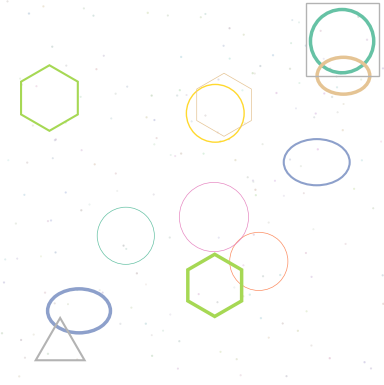[{"shape": "circle", "thickness": 0.5, "radius": 0.37, "center": [0.327, 0.388]}, {"shape": "circle", "thickness": 2.5, "radius": 0.41, "center": [0.889, 0.893]}, {"shape": "circle", "thickness": 0.5, "radius": 0.38, "center": [0.672, 0.321]}, {"shape": "oval", "thickness": 1.5, "radius": 0.43, "center": [0.823, 0.579]}, {"shape": "oval", "thickness": 2.5, "radius": 0.41, "center": [0.205, 0.193]}, {"shape": "circle", "thickness": 0.5, "radius": 0.45, "center": [0.556, 0.436]}, {"shape": "hexagon", "thickness": 1.5, "radius": 0.43, "center": [0.128, 0.745]}, {"shape": "hexagon", "thickness": 2.5, "radius": 0.4, "center": [0.558, 0.259]}, {"shape": "circle", "thickness": 1, "radius": 0.38, "center": [0.559, 0.706]}, {"shape": "hexagon", "thickness": 0.5, "radius": 0.41, "center": [0.582, 0.728]}, {"shape": "oval", "thickness": 2.5, "radius": 0.34, "center": [0.892, 0.803]}, {"shape": "square", "thickness": 1, "radius": 0.47, "center": [0.891, 0.897]}, {"shape": "triangle", "thickness": 1.5, "radius": 0.37, "center": [0.156, 0.101]}]